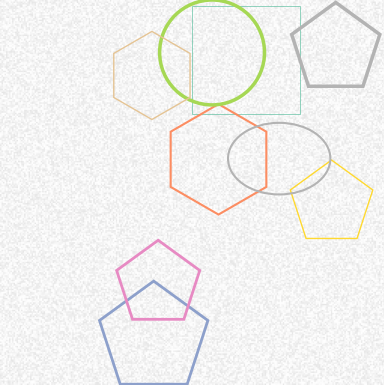[{"shape": "square", "thickness": 0.5, "radius": 0.7, "center": [0.639, 0.844]}, {"shape": "hexagon", "thickness": 1.5, "radius": 0.72, "center": [0.568, 0.586]}, {"shape": "pentagon", "thickness": 2, "radius": 0.74, "center": [0.399, 0.122]}, {"shape": "pentagon", "thickness": 2, "radius": 0.57, "center": [0.411, 0.262]}, {"shape": "circle", "thickness": 2.5, "radius": 0.68, "center": [0.551, 0.864]}, {"shape": "pentagon", "thickness": 1, "radius": 0.56, "center": [0.861, 0.472]}, {"shape": "hexagon", "thickness": 1, "radius": 0.57, "center": [0.395, 0.804]}, {"shape": "pentagon", "thickness": 2.5, "radius": 0.6, "center": [0.872, 0.873]}, {"shape": "oval", "thickness": 1.5, "radius": 0.66, "center": [0.725, 0.588]}]